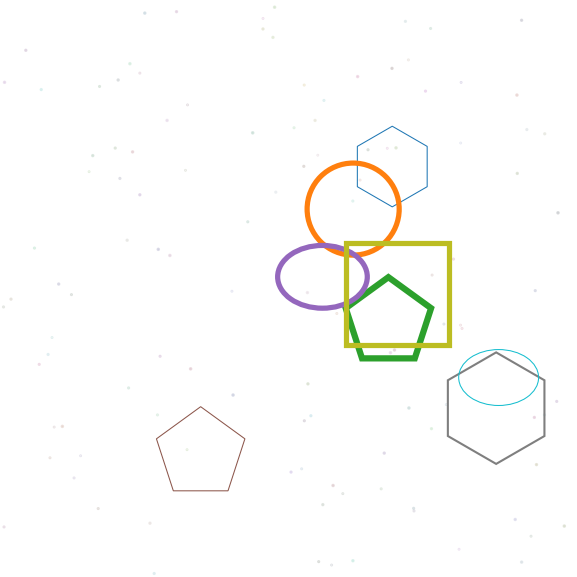[{"shape": "hexagon", "thickness": 0.5, "radius": 0.35, "center": [0.679, 0.711]}, {"shape": "circle", "thickness": 2.5, "radius": 0.4, "center": [0.612, 0.637]}, {"shape": "pentagon", "thickness": 3, "radius": 0.39, "center": [0.673, 0.441]}, {"shape": "oval", "thickness": 2.5, "radius": 0.39, "center": [0.558, 0.52]}, {"shape": "pentagon", "thickness": 0.5, "radius": 0.4, "center": [0.347, 0.214]}, {"shape": "hexagon", "thickness": 1, "radius": 0.48, "center": [0.859, 0.292]}, {"shape": "square", "thickness": 2.5, "radius": 0.44, "center": [0.688, 0.489]}, {"shape": "oval", "thickness": 0.5, "radius": 0.35, "center": [0.863, 0.345]}]